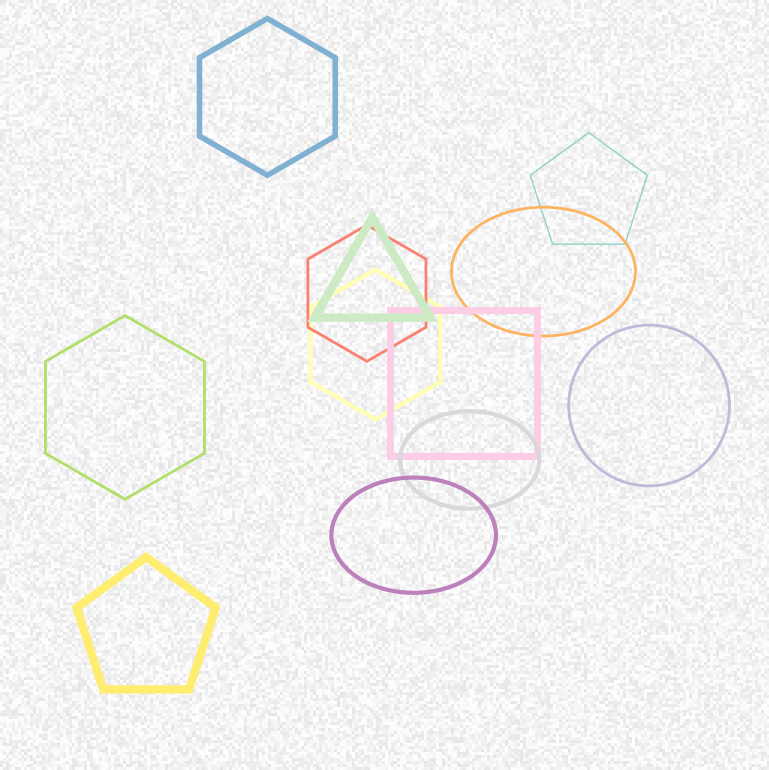[{"shape": "pentagon", "thickness": 0.5, "radius": 0.4, "center": [0.765, 0.748]}, {"shape": "hexagon", "thickness": 1.5, "radius": 0.49, "center": [0.488, 0.553]}, {"shape": "circle", "thickness": 1, "radius": 0.52, "center": [0.843, 0.473]}, {"shape": "hexagon", "thickness": 1, "radius": 0.44, "center": [0.477, 0.619]}, {"shape": "hexagon", "thickness": 2, "radius": 0.51, "center": [0.347, 0.874]}, {"shape": "oval", "thickness": 1, "radius": 0.6, "center": [0.706, 0.647]}, {"shape": "hexagon", "thickness": 1, "radius": 0.6, "center": [0.162, 0.471]}, {"shape": "square", "thickness": 2.5, "radius": 0.48, "center": [0.602, 0.503]}, {"shape": "oval", "thickness": 1.5, "radius": 0.45, "center": [0.61, 0.403]}, {"shape": "oval", "thickness": 1.5, "radius": 0.53, "center": [0.537, 0.305]}, {"shape": "triangle", "thickness": 3, "radius": 0.43, "center": [0.484, 0.631]}, {"shape": "pentagon", "thickness": 3, "radius": 0.47, "center": [0.19, 0.181]}]